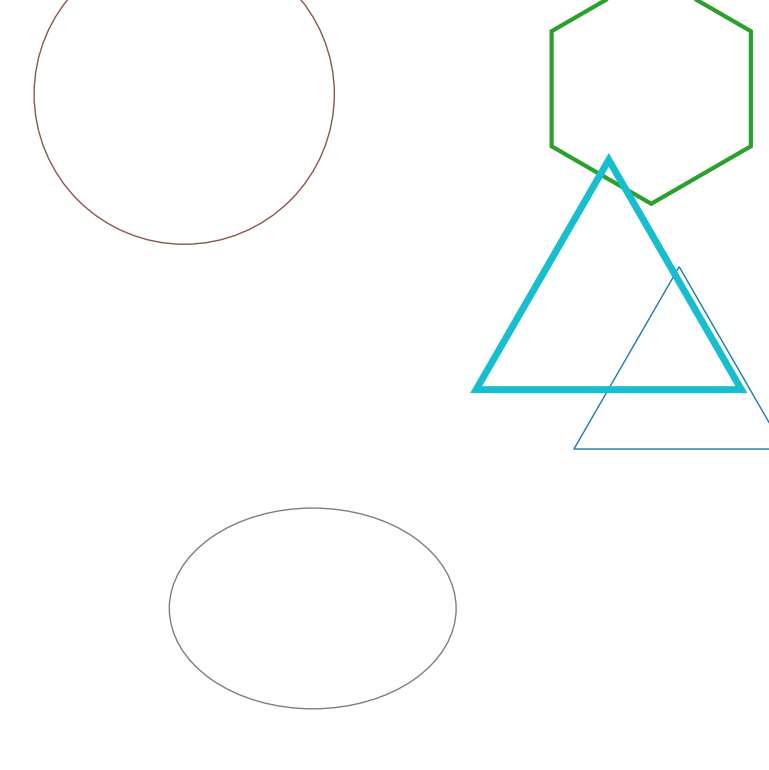[{"shape": "triangle", "thickness": 0.5, "radius": 0.79, "center": [0.882, 0.496]}, {"shape": "hexagon", "thickness": 1.5, "radius": 0.75, "center": [0.846, 0.885]}, {"shape": "circle", "thickness": 0.5, "radius": 0.97, "center": [0.239, 0.878]}, {"shape": "oval", "thickness": 0.5, "radius": 0.93, "center": [0.406, 0.21]}, {"shape": "triangle", "thickness": 2.5, "radius": 0.99, "center": [0.791, 0.593]}]